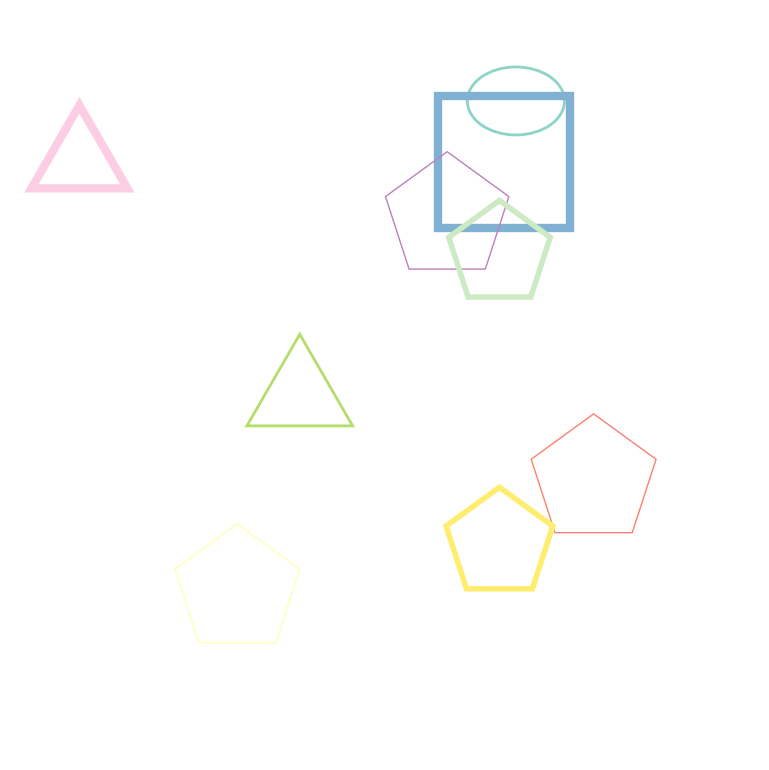[{"shape": "oval", "thickness": 1, "radius": 0.32, "center": [0.67, 0.869]}, {"shape": "pentagon", "thickness": 0.5, "radius": 0.43, "center": [0.308, 0.234]}, {"shape": "pentagon", "thickness": 0.5, "radius": 0.43, "center": [0.771, 0.377]}, {"shape": "square", "thickness": 3, "radius": 0.43, "center": [0.655, 0.789]}, {"shape": "triangle", "thickness": 1, "radius": 0.4, "center": [0.389, 0.487]}, {"shape": "triangle", "thickness": 3, "radius": 0.36, "center": [0.103, 0.791]}, {"shape": "pentagon", "thickness": 0.5, "radius": 0.42, "center": [0.581, 0.719]}, {"shape": "pentagon", "thickness": 2, "radius": 0.35, "center": [0.649, 0.67]}, {"shape": "pentagon", "thickness": 2, "radius": 0.36, "center": [0.649, 0.294]}]